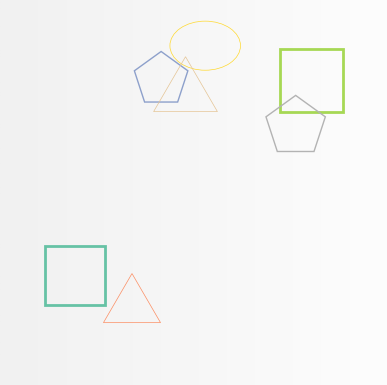[{"shape": "square", "thickness": 2, "radius": 0.39, "center": [0.194, 0.284]}, {"shape": "triangle", "thickness": 0.5, "radius": 0.43, "center": [0.341, 0.204]}, {"shape": "pentagon", "thickness": 1, "radius": 0.36, "center": [0.416, 0.794]}, {"shape": "square", "thickness": 2, "radius": 0.41, "center": [0.804, 0.791]}, {"shape": "oval", "thickness": 0.5, "radius": 0.46, "center": [0.53, 0.881]}, {"shape": "triangle", "thickness": 0.5, "radius": 0.48, "center": [0.479, 0.758]}, {"shape": "pentagon", "thickness": 1, "radius": 0.4, "center": [0.763, 0.672]}]